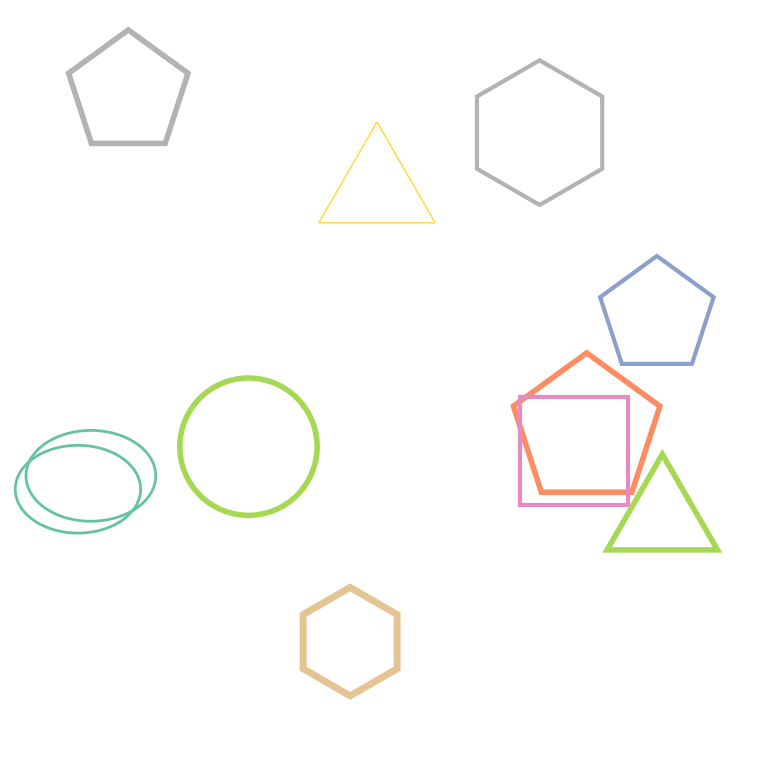[{"shape": "oval", "thickness": 1, "radius": 0.41, "center": [0.101, 0.365]}, {"shape": "oval", "thickness": 1, "radius": 0.42, "center": [0.118, 0.382]}, {"shape": "pentagon", "thickness": 2, "radius": 0.5, "center": [0.762, 0.442]}, {"shape": "pentagon", "thickness": 1.5, "radius": 0.39, "center": [0.853, 0.59]}, {"shape": "square", "thickness": 1.5, "radius": 0.35, "center": [0.746, 0.414]}, {"shape": "triangle", "thickness": 2, "radius": 0.41, "center": [0.86, 0.327]}, {"shape": "circle", "thickness": 2, "radius": 0.45, "center": [0.323, 0.42]}, {"shape": "triangle", "thickness": 0.5, "radius": 0.44, "center": [0.49, 0.754]}, {"shape": "hexagon", "thickness": 2.5, "radius": 0.35, "center": [0.455, 0.167]}, {"shape": "pentagon", "thickness": 2, "radius": 0.41, "center": [0.167, 0.88]}, {"shape": "hexagon", "thickness": 1.5, "radius": 0.47, "center": [0.701, 0.828]}]